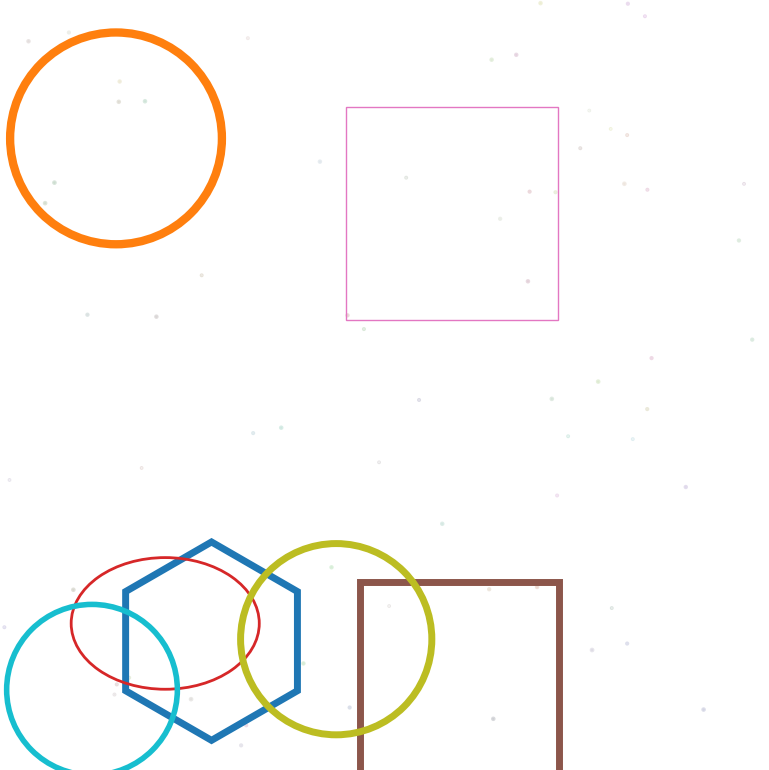[{"shape": "hexagon", "thickness": 2.5, "radius": 0.64, "center": [0.275, 0.167]}, {"shape": "circle", "thickness": 3, "radius": 0.69, "center": [0.151, 0.82]}, {"shape": "oval", "thickness": 1, "radius": 0.61, "center": [0.215, 0.19]}, {"shape": "square", "thickness": 2.5, "radius": 0.64, "center": [0.596, 0.115]}, {"shape": "square", "thickness": 0.5, "radius": 0.69, "center": [0.587, 0.723]}, {"shape": "circle", "thickness": 2.5, "radius": 0.62, "center": [0.437, 0.17]}, {"shape": "circle", "thickness": 2, "radius": 0.55, "center": [0.119, 0.104]}]